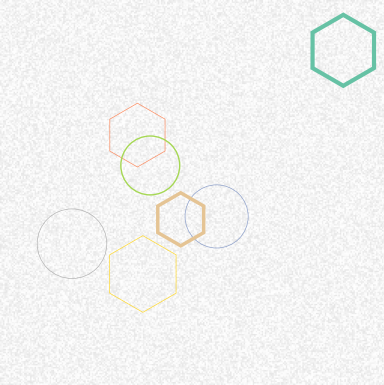[{"shape": "hexagon", "thickness": 3, "radius": 0.46, "center": [0.892, 0.869]}, {"shape": "hexagon", "thickness": 0.5, "radius": 0.41, "center": [0.357, 0.649]}, {"shape": "circle", "thickness": 0.5, "radius": 0.41, "center": [0.563, 0.438]}, {"shape": "circle", "thickness": 1, "radius": 0.38, "center": [0.39, 0.57]}, {"shape": "hexagon", "thickness": 0.5, "radius": 0.5, "center": [0.371, 0.288]}, {"shape": "hexagon", "thickness": 2.5, "radius": 0.34, "center": [0.469, 0.43]}, {"shape": "circle", "thickness": 0.5, "radius": 0.45, "center": [0.187, 0.367]}]